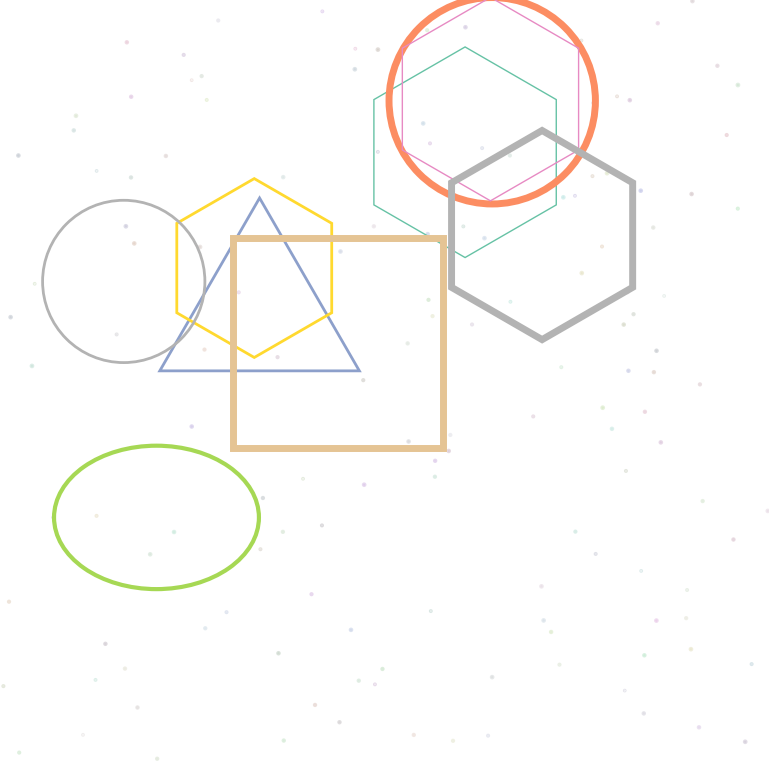[{"shape": "hexagon", "thickness": 0.5, "radius": 0.68, "center": [0.604, 0.802]}, {"shape": "circle", "thickness": 2.5, "radius": 0.67, "center": [0.639, 0.869]}, {"shape": "triangle", "thickness": 1, "radius": 0.75, "center": [0.337, 0.593]}, {"shape": "hexagon", "thickness": 0.5, "radius": 0.66, "center": [0.637, 0.871]}, {"shape": "oval", "thickness": 1.5, "radius": 0.67, "center": [0.203, 0.328]}, {"shape": "hexagon", "thickness": 1, "radius": 0.58, "center": [0.33, 0.652]}, {"shape": "square", "thickness": 2.5, "radius": 0.68, "center": [0.439, 0.554]}, {"shape": "circle", "thickness": 1, "radius": 0.53, "center": [0.161, 0.634]}, {"shape": "hexagon", "thickness": 2.5, "radius": 0.68, "center": [0.704, 0.695]}]